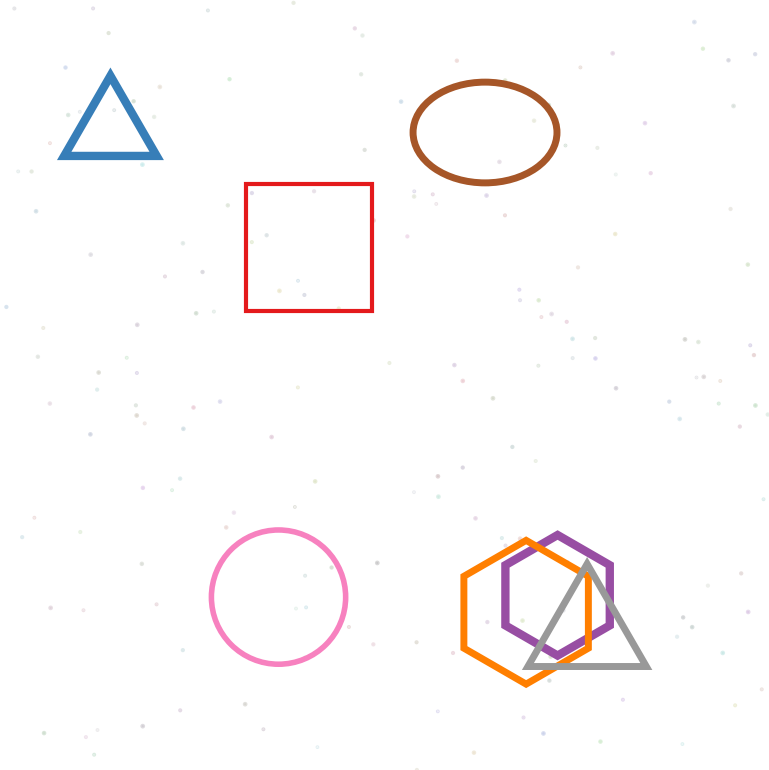[{"shape": "square", "thickness": 1.5, "radius": 0.41, "center": [0.401, 0.679]}, {"shape": "triangle", "thickness": 3, "radius": 0.35, "center": [0.143, 0.832]}, {"shape": "hexagon", "thickness": 3, "radius": 0.39, "center": [0.724, 0.227]}, {"shape": "hexagon", "thickness": 2.5, "radius": 0.47, "center": [0.683, 0.205]}, {"shape": "oval", "thickness": 2.5, "radius": 0.47, "center": [0.63, 0.828]}, {"shape": "circle", "thickness": 2, "radius": 0.44, "center": [0.362, 0.225]}, {"shape": "triangle", "thickness": 2.5, "radius": 0.44, "center": [0.762, 0.179]}]